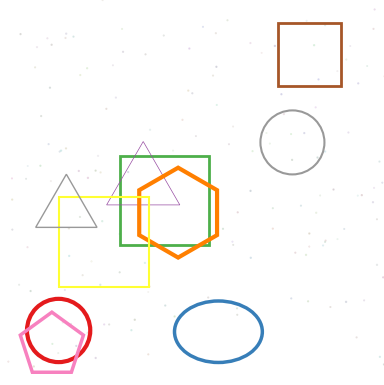[{"shape": "circle", "thickness": 3, "radius": 0.41, "center": [0.152, 0.142]}, {"shape": "oval", "thickness": 2.5, "radius": 0.57, "center": [0.567, 0.138]}, {"shape": "square", "thickness": 2, "radius": 0.58, "center": [0.428, 0.479]}, {"shape": "triangle", "thickness": 0.5, "radius": 0.55, "center": [0.372, 0.523]}, {"shape": "hexagon", "thickness": 3, "radius": 0.58, "center": [0.463, 0.448]}, {"shape": "square", "thickness": 1.5, "radius": 0.58, "center": [0.27, 0.372]}, {"shape": "square", "thickness": 2, "radius": 0.41, "center": [0.805, 0.858]}, {"shape": "pentagon", "thickness": 2.5, "radius": 0.43, "center": [0.135, 0.103]}, {"shape": "triangle", "thickness": 1, "radius": 0.46, "center": [0.172, 0.455]}, {"shape": "circle", "thickness": 1.5, "radius": 0.42, "center": [0.76, 0.63]}]